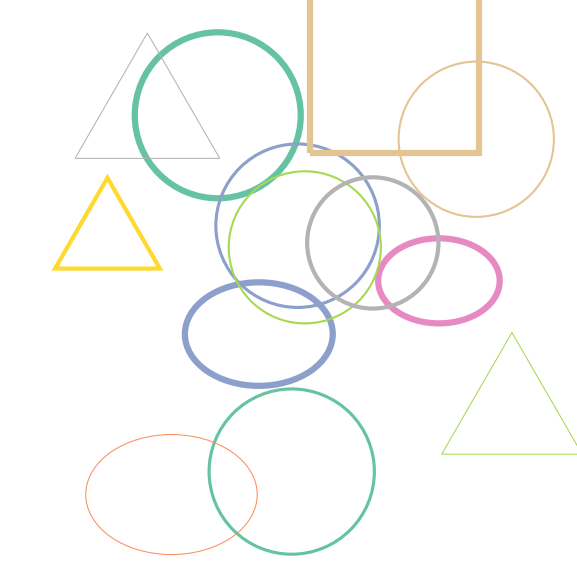[{"shape": "circle", "thickness": 1.5, "radius": 0.72, "center": [0.505, 0.183]}, {"shape": "circle", "thickness": 3, "radius": 0.72, "center": [0.377, 0.8]}, {"shape": "oval", "thickness": 0.5, "radius": 0.74, "center": [0.297, 0.143]}, {"shape": "oval", "thickness": 3, "radius": 0.64, "center": [0.448, 0.421]}, {"shape": "circle", "thickness": 1.5, "radius": 0.71, "center": [0.515, 0.608]}, {"shape": "oval", "thickness": 3, "radius": 0.53, "center": [0.76, 0.513]}, {"shape": "triangle", "thickness": 0.5, "radius": 0.7, "center": [0.886, 0.283]}, {"shape": "circle", "thickness": 1, "radius": 0.66, "center": [0.528, 0.571]}, {"shape": "triangle", "thickness": 2, "radius": 0.52, "center": [0.186, 0.586]}, {"shape": "circle", "thickness": 1, "radius": 0.67, "center": [0.825, 0.758]}, {"shape": "square", "thickness": 3, "radius": 0.74, "center": [0.683, 0.881]}, {"shape": "circle", "thickness": 2, "radius": 0.57, "center": [0.646, 0.578]}, {"shape": "triangle", "thickness": 0.5, "radius": 0.72, "center": [0.255, 0.797]}]